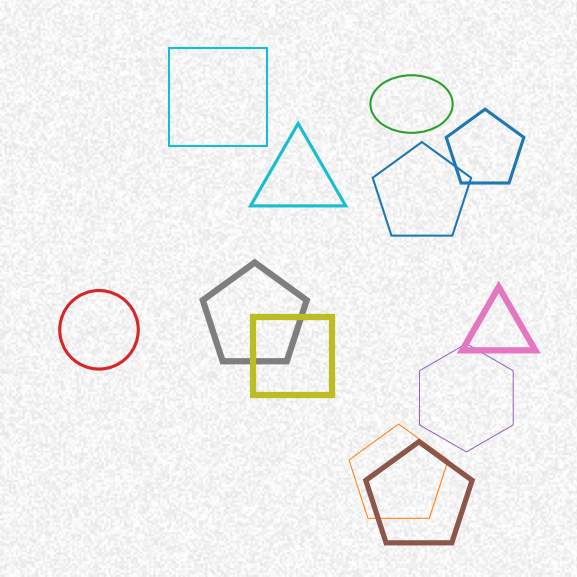[{"shape": "pentagon", "thickness": 1.5, "radius": 0.35, "center": [0.84, 0.739]}, {"shape": "pentagon", "thickness": 1, "radius": 0.45, "center": [0.731, 0.664]}, {"shape": "pentagon", "thickness": 0.5, "radius": 0.45, "center": [0.69, 0.175]}, {"shape": "oval", "thickness": 1, "radius": 0.36, "center": [0.713, 0.819]}, {"shape": "circle", "thickness": 1.5, "radius": 0.34, "center": [0.171, 0.428]}, {"shape": "hexagon", "thickness": 0.5, "radius": 0.47, "center": [0.808, 0.31]}, {"shape": "pentagon", "thickness": 2.5, "radius": 0.48, "center": [0.725, 0.137]}, {"shape": "triangle", "thickness": 3, "radius": 0.37, "center": [0.864, 0.429]}, {"shape": "pentagon", "thickness": 3, "radius": 0.47, "center": [0.441, 0.45]}, {"shape": "square", "thickness": 3, "radius": 0.34, "center": [0.507, 0.383]}, {"shape": "square", "thickness": 1, "radius": 0.42, "center": [0.377, 0.832]}, {"shape": "triangle", "thickness": 1.5, "radius": 0.48, "center": [0.516, 0.69]}]